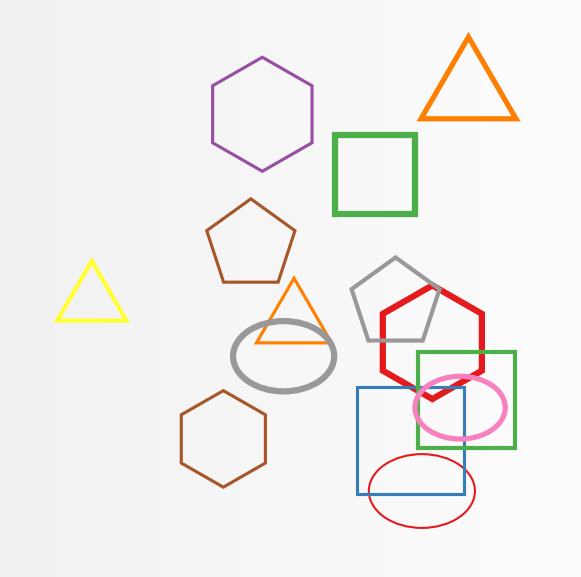[{"shape": "hexagon", "thickness": 3, "radius": 0.49, "center": [0.744, 0.407]}, {"shape": "oval", "thickness": 1, "radius": 0.46, "center": [0.726, 0.149]}, {"shape": "square", "thickness": 1.5, "radius": 0.46, "center": [0.706, 0.236]}, {"shape": "square", "thickness": 3, "radius": 0.34, "center": [0.646, 0.697]}, {"shape": "square", "thickness": 2, "radius": 0.42, "center": [0.803, 0.306]}, {"shape": "hexagon", "thickness": 1.5, "radius": 0.49, "center": [0.451, 0.801]}, {"shape": "triangle", "thickness": 1.5, "radius": 0.37, "center": [0.506, 0.443]}, {"shape": "triangle", "thickness": 2.5, "radius": 0.47, "center": [0.806, 0.841]}, {"shape": "triangle", "thickness": 2, "radius": 0.34, "center": [0.158, 0.478]}, {"shape": "hexagon", "thickness": 1.5, "radius": 0.42, "center": [0.384, 0.239]}, {"shape": "pentagon", "thickness": 1.5, "radius": 0.4, "center": [0.432, 0.575]}, {"shape": "oval", "thickness": 2.5, "radius": 0.39, "center": [0.792, 0.293]}, {"shape": "oval", "thickness": 3, "radius": 0.43, "center": [0.488, 0.382]}, {"shape": "pentagon", "thickness": 2, "radius": 0.4, "center": [0.681, 0.474]}]